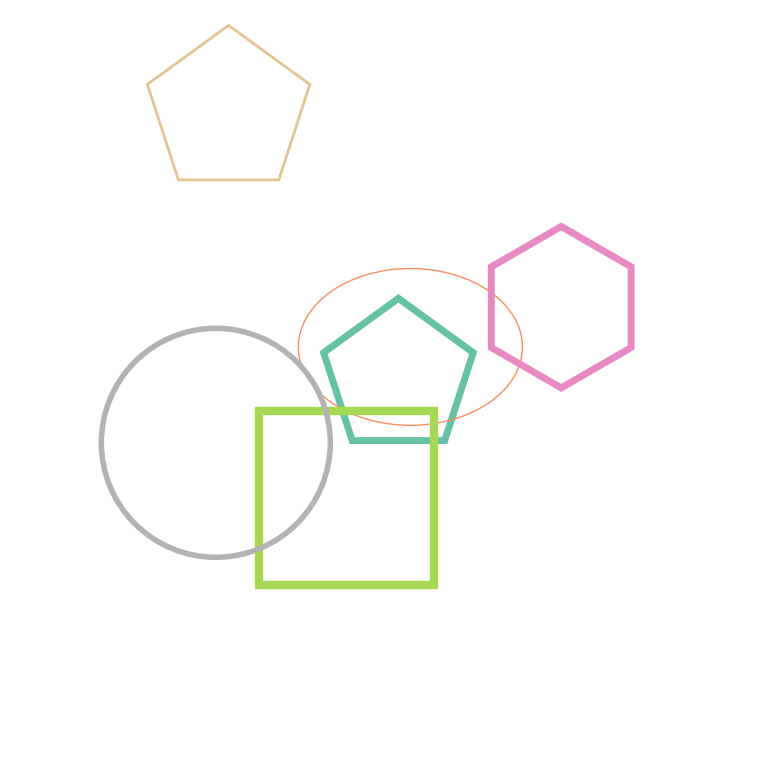[{"shape": "pentagon", "thickness": 2.5, "radius": 0.51, "center": [0.517, 0.51]}, {"shape": "oval", "thickness": 0.5, "radius": 0.73, "center": [0.533, 0.549]}, {"shape": "hexagon", "thickness": 2.5, "radius": 0.52, "center": [0.729, 0.601]}, {"shape": "square", "thickness": 3, "radius": 0.57, "center": [0.45, 0.353]}, {"shape": "pentagon", "thickness": 1, "radius": 0.55, "center": [0.297, 0.856]}, {"shape": "circle", "thickness": 2, "radius": 0.74, "center": [0.28, 0.425]}]